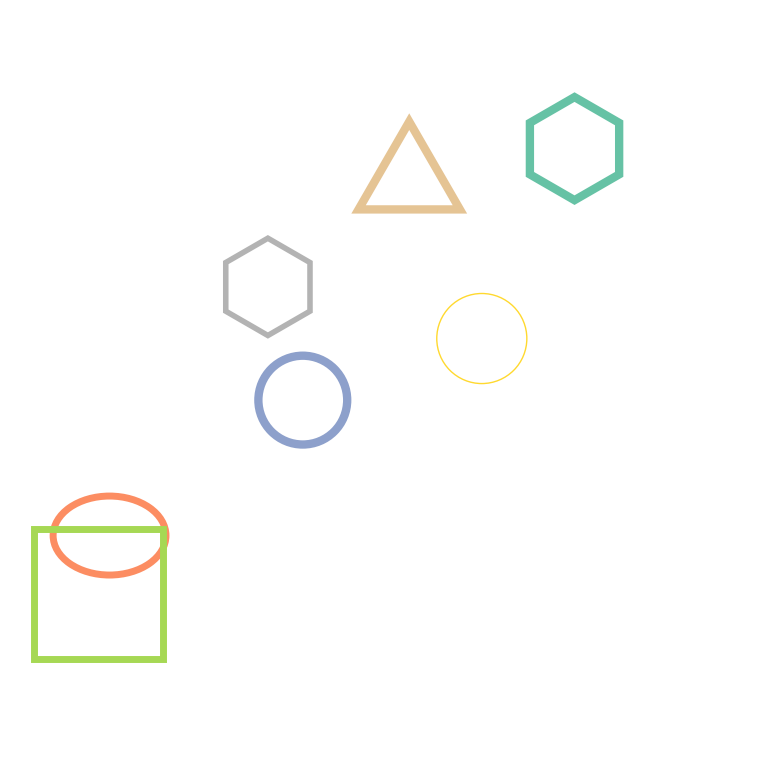[{"shape": "hexagon", "thickness": 3, "radius": 0.33, "center": [0.746, 0.807]}, {"shape": "oval", "thickness": 2.5, "radius": 0.37, "center": [0.142, 0.304]}, {"shape": "circle", "thickness": 3, "radius": 0.29, "center": [0.393, 0.48]}, {"shape": "square", "thickness": 2.5, "radius": 0.42, "center": [0.128, 0.229]}, {"shape": "circle", "thickness": 0.5, "radius": 0.29, "center": [0.626, 0.56]}, {"shape": "triangle", "thickness": 3, "radius": 0.38, "center": [0.531, 0.766]}, {"shape": "hexagon", "thickness": 2, "radius": 0.32, "center": [0.348, 0.627]}]